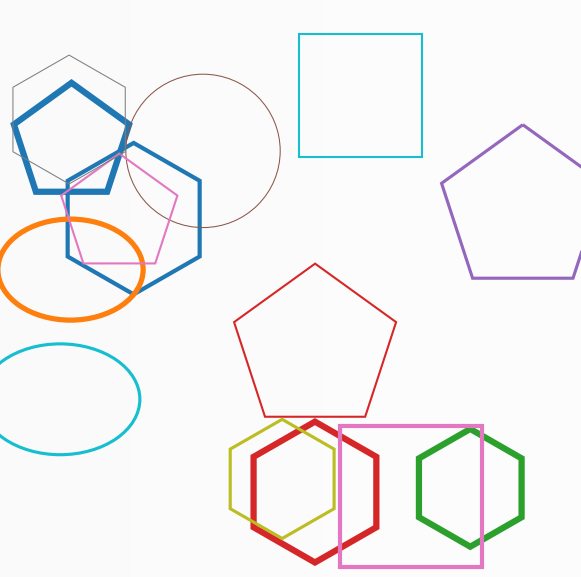[{"shape": "hexagon", "thickness": 2, "radius": 0.66, "center": [0.23, 0.621]}, {"shape": "pentagon", "thickness": 3, "radius": 0.52, "center": [0.123, 0.751]}, {"shape": "oval", "thickness": 2.5, "radius": 0.62, "center": [0.121, 0.532]}, {"shape": "hexagon", "thickness": 3, "radius": 0.51, "center": [0.809, 0.154]}, {"shape": "pentagon", "thickness": 1, "radius": 0.73, "center": [0.542, 0.396]}, {"shape": "hexagon", "thickness": 3, "radius": 0.61, "center": [0.542, 0.147]}, {"shape": "pentagon", "thickness": 1.5, "radius": 0.73, "center": [0.899, 0.636]}, {"shape": "circle", "thickness": 0.5, "radius": 0.66, "center": [0.349, 0.738]}, {"shape": "pentagon", "thickness": 1, "radius": 0.53, "center": [0.205, 0.628]}, {"shape": "square", "thickness": 2, "radius": 0.61, "center": [0.707, 0.14]}, {"shape": "hexagon", "thickness": 0.5, "radius": 0.56, "center": [0.119, 0.792]}, {"shape": "hexagon", "thickness": 1.5, "radius": 0.52, "center": [0.485, 0.17]}, {"shape": "oval", "thickness": 1.5, "radius": 0.69, "center": [0.104, 0.308]}, {"shape": "square", "thickness": 1, "radius": 0.53, "center": [0.62, 0.833]}]